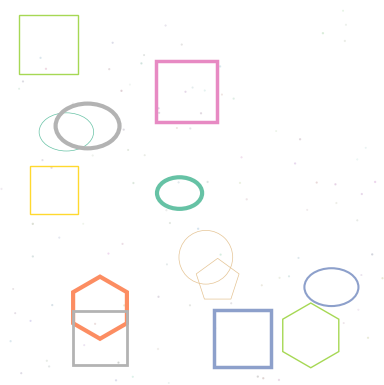[{"shape": "oval", "thickness": 3, "radius": 0.29, "center": [0.466, 0.499]}, {"shape": "oval", "thickness": 0.5, "radius": 0.35, "center": [0.172, 0.657]}, {"shape": "hexagon", "thickness": 3, "radius": 0.4, "center": [0.26, 0.201]}, {"shape": "square", "thickness": 2.5, "radius": 0.37, "center": [0.63, 0.12]}, {"shape": "oval", "thickness": 1.5, "radius": 0.35, "center": [0.861, 0.254]}, {"shape": "square", "thickness": 2.5, "radius": 0.4, "center": [0.484, 0.762]}, {"shape": "hexagon", "thickness": 1, "radius": 0.42, "center": [0.807, 0.129]}, {"shape": "square", "thickness": 1, "radius": 0.39, "center": [0.126, 0.885]}, {"shape": "square", "thickness": 1, "radius": 0.31, "center": [0.14, 0.506]}, {"shape": "circle", "thickness": 0.5, "radius": 0.35, "center": [0.535, 0.332]}, {"shape": "pentagon", "thickness": 0.5, "radius": 0.29, "center": [0.565, 0.271]}, {"shape": "oval", "thickness": 3, "radius": 0.42, "center": [0.227, 0.673]}, {"shape": "square", "thickness": 2, "radius": 0.35, "center": [0.26, 0.122]}]